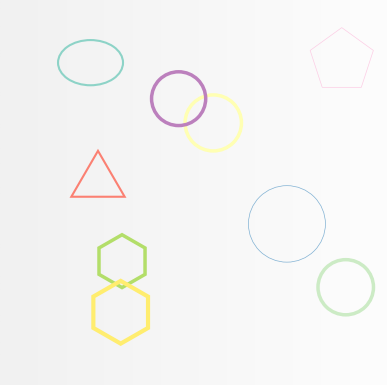[{"shape": "oval", "thickness": 1.5, "radius": 0.42, "center": [0.234, 0.837]}, {"shape": "circle", "thickness": 2.5, "radius": 0.36, "center": [0.55, 0.681]}, {"shape": "triangle", "thickness": 1.5, "radius": 0.4, "center": [0.253, 0.529]}, {"shape": "circle", "thickness": 0.5, "radius": 0.5, "center": [0.74, 0.418]}, {"shape": "hexagon", "thickness": 2.5, "radius": 0.34, "center": [0.315, 0.322]}, {"shape": "pentagon", "thickness": 0.5, "radius": 0.43, "center": [0.882, 0.843]}, {"shape": "circle", "thickness": 2.5, "radius": 0.35, "center": [0.461, 0.744]}, {"shape": "circle", "thickness": 2.5, "radius": 0.36, "center": [0.892, 0.254]}, {"shape": "hexagon", "thickness": 3, "radius": 0.41, "center": [0.311, 0.189]}]